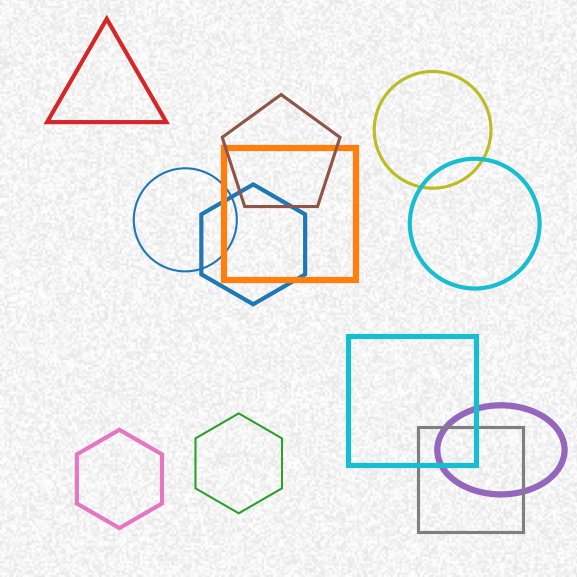[{"shape": "circle", "thickness": 1, "radius": 0.45, "center": [0.321, 0.618]}, {"shape": "hexagon", "thickness": 2, "radius": 0.52, "center": [0.439, 0.576]}, {"shape": "square", "thickness": 3, "radius": 0.57, "center": [0.502, 0.628]}, {"shape": "hexagon", "thickness": 1, "radius": 0.43, "center": [0.413, 0.197]}, {"shape": "triangle", "thickness": 2, "radius": 0.6, "center": [0.185, 0.847]}, {"shape": "oval", "thickness": 3, "radius": 0.55, "center": [0.867, 0.22]}, {"shape": "pentagon", "thickness": 1.5, "radius": 0.54, "center": [0.487, 0.728]}, {"shape": "hexagon", "thickness": 2, "radius": 0.43, "center": [0.207, 0.17]}, {"shape": "square", "thickness": 1.5, "radius": 0.45, "center": [0.814, 0.169]}, {"shape": "circle", "thickness": 1.5, "radius": 0.51, "center": [0.749, 0.774]}, {"shape": "square", "thickness": 2.5, "radius": 0.55, "center": [0.713, 0.306]}, {"shape": "circle", "thickness": 2, "radius": 0.56, "center": [0.822, 0.612]}]